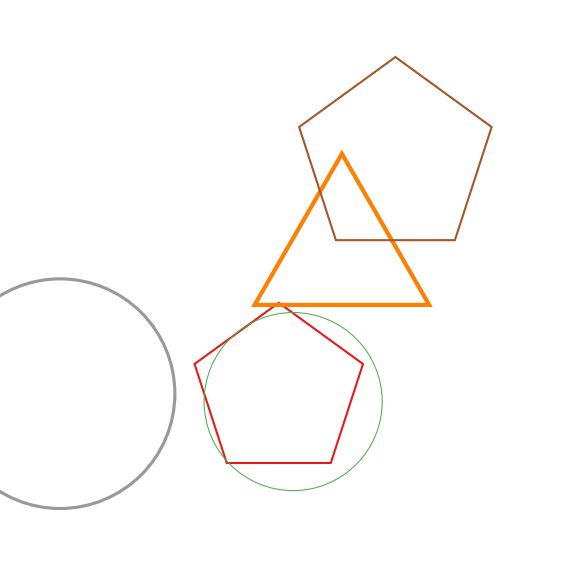[{"shape": "pentagon", "thickness": 1, "radius": 0.77, "center": [0.483, 0.321]}, {"shape": "circle", "thickness": 0.5, "radius": 0.77, "center": [0.508, 0.304]}, {"shape": "triangle", "thickness": 2, "radius": 0.87, "center": [0.592, 0.558]}, {"shape": "pentagon", "thickness": 1, "radius": 0.88, "center": [0.685, 0.725]}, {"shape": "circle", "thickness": 1.5, "radius": 0.99, "center": [0.104, 0.317]}]